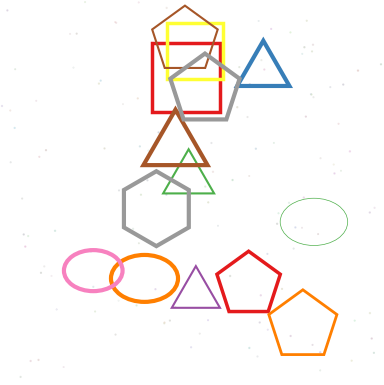[{"shape": "pentagon", "thickness": 2.5, "radius": 0.43, "center": [0.646, 0.261]}, {"shape": "square", "thickness": 2.5, "radius": 0.44, "center": [0.484, 0.799]}, {"shape": "triangle", "thickness": 3, "radius": 0.39, "center": [0.684, 0.816]}, {"shape": "triangle", "thickness": 1.5, "radius": 0.38, "center": [0.49, 0.536]}, {"shape": "oval", "thickness": 0.5, "radius": 0.44, "center": [0.815, 0.424]}, {"shape": "triangle", "thickness": 1.5, "radius": 0.36, "center": [0.509, 0.237]}, {"shape": "pentagon", "thickness": 2, "radius": 0.47, "center": [0.787, 0.154]}, {"shape": "oval", "thickness": 3, "radius": 0.44, "center": [0.375, 0.277]}, {"shape": "square", "thickness": 2.5, "radius": 0.37, "center": [0.507, 0.868]}, {"shape": "triangle", "thickness": 3, "radius": 0.48, "center": [0.456, 0.619]}, {"shape": "pentagon", "thickness": 1.5, "radius": 0.45, "center": [0.48, 0.896]}, {"shape": "oval", "thickness": 3, "radius": 0.38, "center": [0.242, 0.297]}, {"shape": "pentagon", "thickness": 3, "radius": 0.47, "center": [0.532, 0.766]}, {"shape": "hexagon", "thickness": 3, "radius": 0.49, "center": [0.406, 0.458]}]